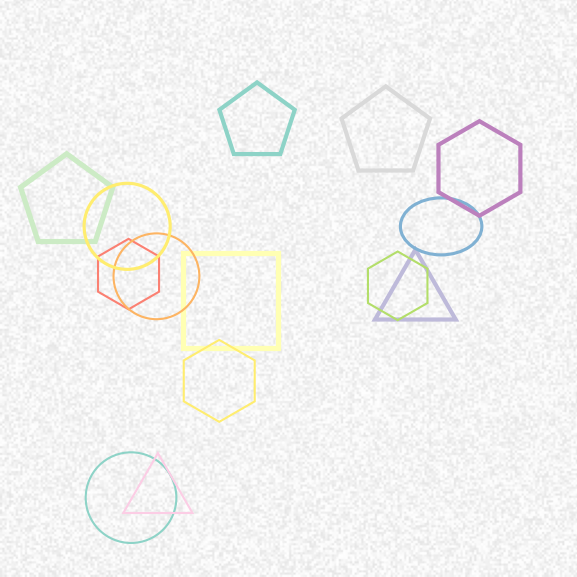[{"shape": "pentagon", "thickness": 2, "radius": 0.34, "center": [0.445, 0.788]}, {"shape": "circle", "thickness": 1, "radius": 0.39, "center": [0.227, 0.137]}, {"shape": "square", "thickness": 2.5, "radius": 0.41, "center": [0.399, 0.479]}, {"shape": "triangle", "thickness": 2, "radius": 0.4, "center": [0.719, 0.486]}, {"shape": "hexagon", "thickness": 1, "radius": 0.31, "center": [0.223, 0.525]}, {"shape": "oval", "thickness": 1.5, "radius": 0.35, "center": [0.764, 0.607]}, {"shape": "circle", "thickness": 1, "radius": 0.37, "center": [0.271, 0.521]}, {"shape": "hexagon", "thickness": 1, "radius": 0.3, "center": [0.689, 0.504]}, {"shape": "triangle", "thickness": 1, "radius": 0.35, "center": [0.273, 0.145]}, {"shape": "pentagon", "thickness": 2, "radius": 0.4, "center": [0.668, 0.769]}, {"shape": "hexagon", "thickness": 2, "radius": 0.41, "center": [0.83, 0.707]}, {"shape": "pentagon", "thickness": 2.5, "radius": 0.42, "center": [0.115, 0.649]}, {"shape": "circle", "thickness": 1.5, "radius": 0.37, "center": [0.22, 0.607]}, {"shape": "hexagon", "thickness": 1, "radius": 0.35, "center": [0.38, 0.34]}]